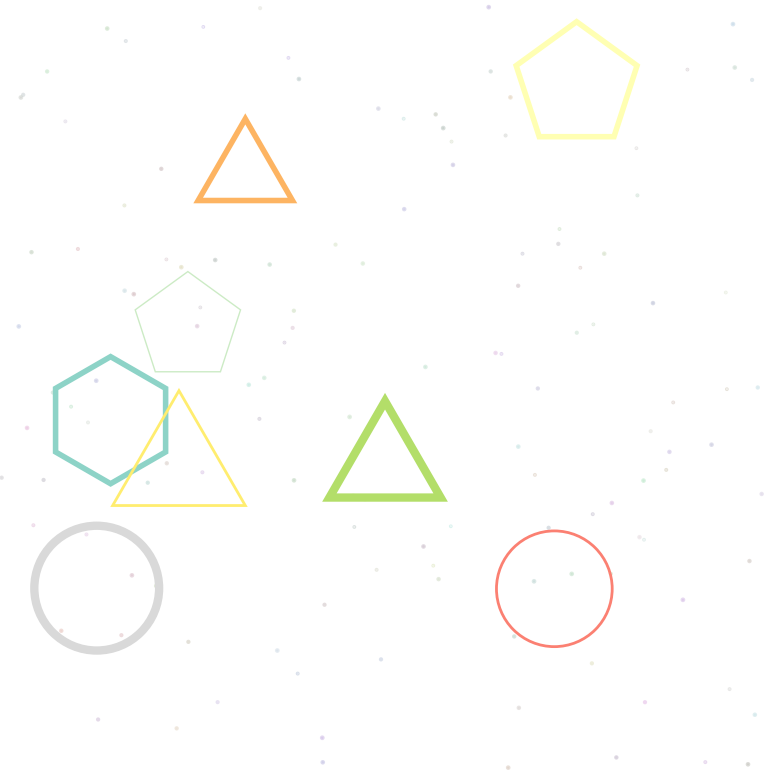[{"shape": "hexagon", "thickness": 2, "radius": 0.41, "center": [0.144, 0.454]}, {"shape": "pentagon", "thickness": 2, "radius": 0.41, "center": [0.749, 0.889]}, {"shape": "circle", "thickness": 1, "radius": 0.38, "center": [0.72, 0.235]}, {"shape": "triangle", "thickness": 2, "radius": 0.35, "center": [0.319, 0.775]}, {"shape": "triangle", "thickness": 3, "radius": 0.42, "center": [0.5, 0.396]}, {"shape": "circle", "thickness": 3, "radius": 0.41, "center": [0.126, 0.236]}, {"shape": "pentagon", "thickness": 0.5, "radius": 0.36, "center": [0.244, 0.575]}, {"shape": "triangle", "thickness": 1, "radius": 0.5, "center": [0.232, 0.393]}]